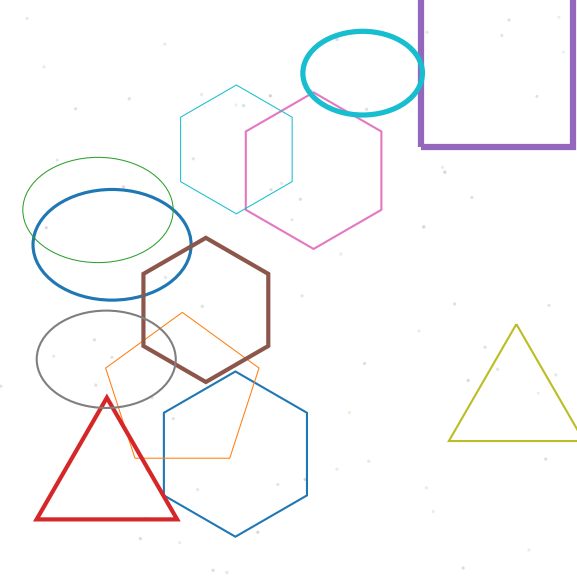[{"shape": "oval", "thickness": 1.5, "radius": 0.68, "center": [0.194, 0.575]}, {"shape": "hexagon", "thickness": 1, "radius": 0.72, "center": [0.408, 0.213]}, {"shape": "pentagon", "thickness": 0.5, "radius": 0.7, "center": [0.316, 0.319]}, {"shape": "oval", "thickness": 0.5, "radius": 0.65, "center": [0.17, 0.636]}, {"shape": "triangle", "thickness": 2, "radius": 0.7, "center": [0.185, 0.17]}, {"shape": "square", "thickness": 3, "radius": 0.66, "center": [0.861, 0.876]}, {"shape": "hexagon", "thickness": 2, "radius": 0.62, "center": [0.356, 0.462]}, {"shape": "hexagon", "thickness": 1, "radius": 0.68, "center": [0.543, 0.704]}, {"shape": "oval", "thickness": 1, "radius": 0.6, "center": [0.184, 0.377]}, {"shape": "triangle", "thickness": 1, "radius": 0.68, "center": [0.894, 0.303]}, {"shape": "oval", "thickness": 2.5, "radius": 0.52, "center": [0.628, 0.872]}, {"shape": "hexagon", "thickness": 0.5, "radius": 0.56, "center": [0.409, 0.74]}]